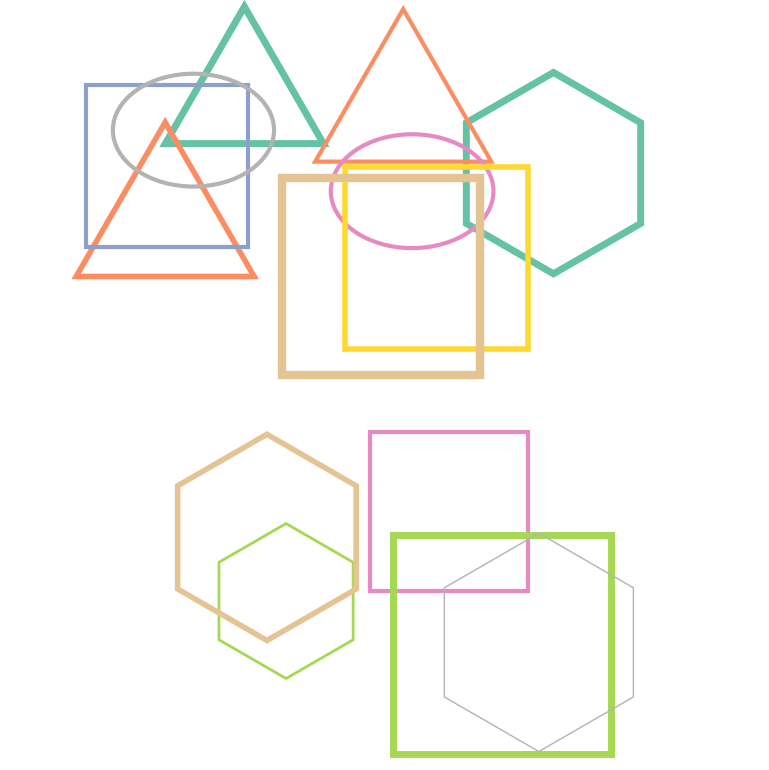[{"shape": "triangle", "thickness": 2.5, "radius": 0.59, "center": [0.317, 0.873]}, {"shape": "hexagon", "thickness": 2.5, "radius": 0.65, "center": [0.719, 0.775]}, {"shape": "triangle", "thickness": 1.5, "radius": 0.66, "center": [0.524, 0.856]}, {"shape": "triangle", "thickness": 2, "radius": 0.67, "center": [0.214, 0.708]}, {"shape": "square", "thickness": 1.5, "radius": 0.53, "center": [0.217, 0.784]}, {"shape": "oval", "thickness": 1.5, "radius": 0.53, "center": [0.535, 0.752]}, {"shape": "square", "thickness": 1.5, "radius": 0.51, "center": [0.583, 0.336]}, {"shape": "hexagon", "thickness": 1, "radius": 0.5, "center": [0.372, 0.219]}, {"shape": "square", "thickness": 2.5, "radius": 0.71, "center": [0.652, 0.163]}, {"shape": "square", "thickness": 2, "radius": 0.59, "center": [0.567, 0.665]}, {"shape": "hexagon", "thickness": 2, "radius": 0.67, "center": [0.347, 0.302]}, {"shape": "square", "thickness": 3, "radius": 0.64, "center": [0.495, 0.641]}, {"shape": "oval", "thickness": 1.5, "radius": 0.52, "center": [0.251, 0.831]}, {"shape": "hexagon", "thickness": 0.5, "radius": 0.71, "center": [0.7, 0.166]}]